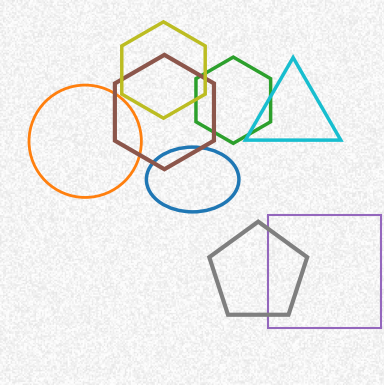[{"shape": "oval", "thickness": 2.5, "radius": 0.6, "center": [0.5, 0.534]}, {"shape": "circle", "thickness": 2, "radius": 0.73, "center": [0.221, 0.633]}, {"shape": "hexagon", "thickness": 2.5, "radius": 0.56, "center": [0.606, 0.74]}, {"shape": "square", "thickness": 1.5, "radius": 0.73, "center": [0.843, 0.296]}, {"shape": "hexagon", "thickness": 3, "radius": 0.74, "center": [0.427, 0.709]}, {"shape": "pentagon", "thickness": 3, "radius": 0.67, "center": [0.671, 0.291]}, {"shape": "hexagon", "thickness": 2.5, "radius": 0.63, "center": [0.425, 0.818]}, {"shape": "triangle", "thickness": 2.5, "radius": 0.71, "center": [0.761, 0.708]}]